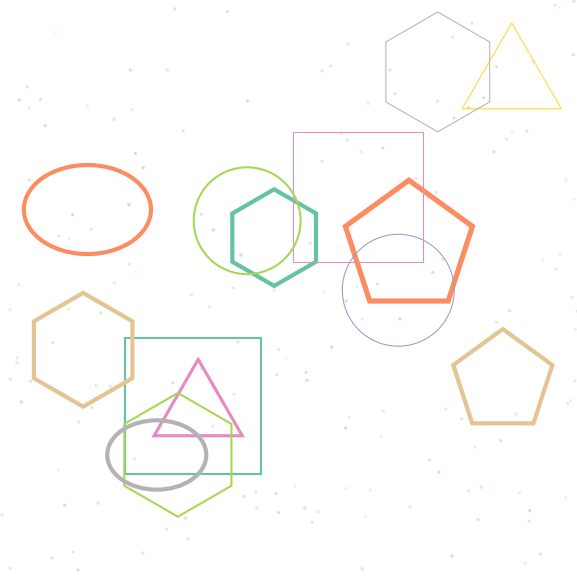[{"shape": "square", "thickness": 1, "radius": 0.59, "center": [0.333, 0.296]}, {"shape": "hexagon", "thickness": 2, "radius": 0.42, "center": [0.475, 0.588]}, {"shape": "pentagon", "thickness": 2.5, "radius": 0.58, "center": [0.708, 0.571]}, {"shape": "oval", "thickness": 2, "radius": 0.55, "center": [0.151, 0.636]}, {"shape": "circle", "thickness": 0.5, "radius": 0.48, "center": [0.69, 0.497]}, {"shape": "triangle", "thickness": 1.5, "radius": 0.44, "center": [0.343, 0.289]}, {"shape": "square", "thickness": 0.5, "radius": 0.56, "center": [0.62, 0.658]}, {"shape": "hexagon", "thickness": 1, "radius": 0.54, "center": [0.308, 0.212]}, {"shape": "circle", "thickness": 1, "radius": 0.46, "center": [0.428, 0.617]}, {"shape": "triangle", "thickness": 0.5, "radius": 0.5, "center": [0.886, 0.86]}, {"shape": "pentagon", "thickness": 2, "radius": 0.45, "center": [0.871, 0.339]}, {"shape": "hexagon", "thickness": 2, "radius": 0.49, "center": [0.144, 0.393]}, {"shape": "hexagon", "thickness": 0.5, "radius": 0.52, "center": [0.758, 0.875]}, {"shape": "oval", "thickness": 2, "radius": 0.43, "center": [0.271, 0.211]}]